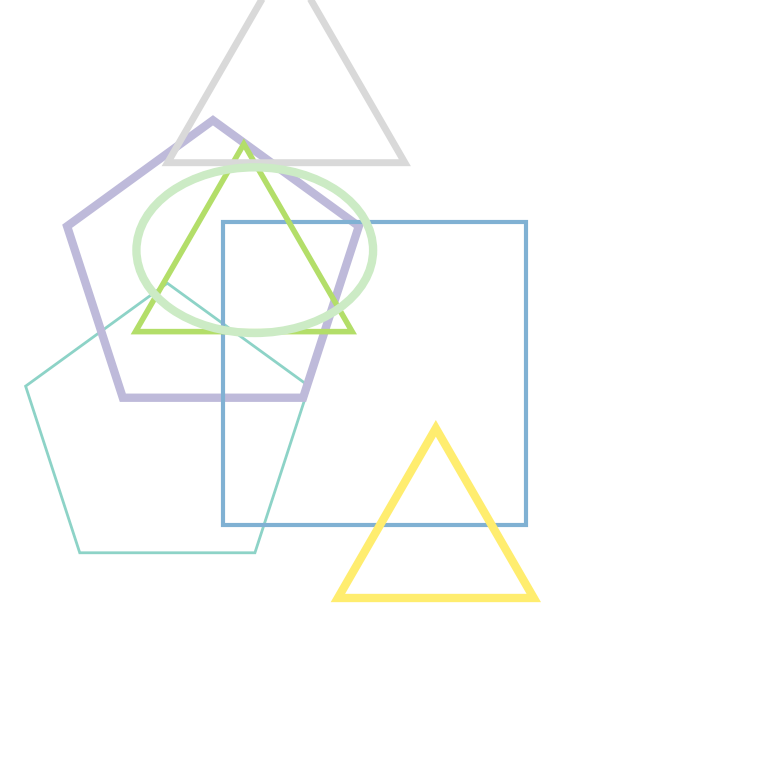[{"shape": "pentagon", "thickness": 1, "radius": 0.97, "center": [0.217, 0.439]}, {"shape": "pentagon", "thickness": 3, "radius": 1.0, "center": [0.277, 0.645]}, {"shape": "square", "thickness": 1.5, "radius": 0.99, "center": [0.486, 0.515]}, {"shape": "triangle", "thickness": 2, "radius": 0.81, "center": [0.317, 0.651]}, {"shape": "triangle", "thickness": 2.5, "radius": 0.89, "center": [0.372, 0.878]}, {"shape": "oval", "thickness": 3, "radius": 0.77, "center": [0.331, 0.675]}, {"shape": "triangle", "thickness": 3, "radius": 0.73, "center": [0.566, 0.297]}]